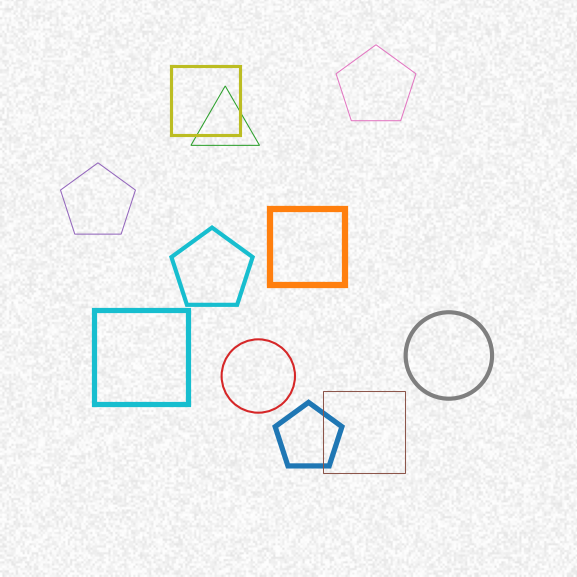[{"shape": "pentagon", "thickness": 2.5, "radius": 0.3, "center": [0.534, 0.242]}, {"shape": "square", "thickness": 3, "radius": 0.33, "center": [0.532, 0.571]}, {"shape": "triangle", "thickness": 0.5, "radius": 0.34, "center": [0.39, 0.782]}, {"shape": "circle", "thickness": 1, "radius": 0.32, "center": [0.447, 0.348]}, {"shape": "pentagon", "thickness": 0.5, "radius": 0.34, "center": [0.17, 0.649]}, {"shape": "square", "thickness": 0.5, "radius": 0.36, "center": [0.63, 0.251]}, {"shape": "pentagon", "thickness": 0.5, "radius": 0.36, "center": [0.651, 0.849]}, {"shape": "circle", "thickness": 2, "radius": 0.37, "center": [0.777, 0.384]}, {"shape": "square", "thickness": 1.5, "radius": 0.3, "center": [0.356, 0.826]}, {"shape": "pentagon", "thickness": 2, "radius": 0.37, "center": [0.367, 0.531]}, {"shape": "square", "thickness": 2.5, "radius": 0.41, "center": [0.243, 0.382]}]